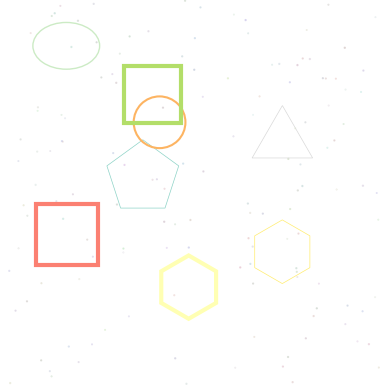[{"shape": "pentagon", "thickness": 0.5, "radius": 0.49, "center": [0.371, 0.539]}, {"shape": "hexagon", "thickness": 3, "radius": 0.41, "center": [0.49, 0.254]}, {"shape": "square", "thickness": 3, "radius": 0.4, "center": [0.174, 0.391]}, {"shape": "circle", "thickness": 1.5, "radius": 0.34, "center": [0.414, 0.682]}, {"shape": "square", "thickness": 3, "radius": 0.37, "center": [0.397, 0.754]}, {"shape": "triangle", "thickness": 0.5, "radius": 0.45, "center": [0.733, 0.635]}, {"shape": "oval", "thickness": 1, "radius": 0.43, "center": [0.172, 0.881]}, {"shape": "hexagon", "thickness": 0.5, "radius": 0.41, "center": [0.733, 0.346]}]